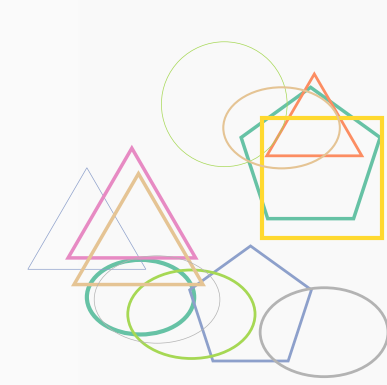[{"shape": "pentagon", "thickness": 2.5, "radius": 0.94, "center": [0.802, 0.585]}, {"shape": "oval", "thickness": 3, "radius": 0.69, "center": [0.363, 0.228]}, {"shape": "triangle", "thickness": 2, "radius": 0.71, "center": [0.811, 0.666]}, {"shape": "pentagon", "thickness": 2, "radius": 0.83, "center": [0.647, 0.196]}, {"shape": "triangle", "thickness": 0.5, "radius": 0.88, "center": [0.224, 0.388]}, {"shape": "triangle", "thickness": 2.5, "radius": 0.95, "center": [0.34, 0.425]}, {"shape": "oval", "thickness": 2, "radius": 0.82, "center": [0.494, 0.184]}, {"shape": "circle", "thickness": 0.5, "radius": 0.81, "center": [0.579, 0.729]}, {"shape": "square", "thickness": 3, "radius": 0.78, "center": [0.831, 0.539]}, {"shape": "oval", "thickness": 1.5, "radius": 0.75, "center": [0.727, 0.668]}, {"shape": "triangle", "thickness": 2.5, "radius": 0.96, "center": [0.357, 0.357]}, {"shape": "oval", "thickness": 0.5, "radius": 0.81, "center": [0.405, 0.222]}, {"shape": "oval", "thickness": 2, "radius": 0.83, "center": [0.836, 0.137]}]